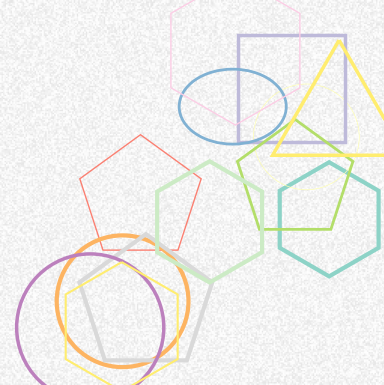[{"shape": "hexagon", "thickness": 3, "radius": 0.74, "center": [0.855, 0.43]}, {"shape": "circle", "thickness": 0.5, "radius": 0.69, "center": [0.796, 0.644]}, {"shape": "square", "thickness": 2.5, "radius": 0.69, "center": [0.757, 0.77]}, {"shape": "pentagon", "thickness": 1, "radius": 0.83, "center": [0.365, 0.484]}, {"shape": "oval", "thickness": 2, "radius": 0.7, "center": [0.604, 0.723]}, {"shape": "circle", "thickness": 3, "radius": 0.86, "center": [0.318, 0.218]}, {"shape": "pentagon", "thickness": 2, "radius": 0.79, "center": [0.767, 0.532]}, {"shape": "hexagon", "thickness": 1, "radius": 0.97, "center": [0.611, 0.869]}, {"shape": "pentagon", "thickness": 3, "radius": 0.91, "center": [0.379, 0.211]}, {"shape": "circle", "thickness": 2.5, "radius": 0.96, "center": [0.234, 0.149]}, {"shape": "hexagon", "thickness": 3, "radius": 0.79, "center": [0.544, 0.424]}, {"shape": "triangle", "thickness": 2.5, "radius": 1.0, "center": [0.881, 0.696]}, {"shape": "hexagon", "thickness": 1.5, "radius": 0.84, "center": [0.316, 0.151]}]